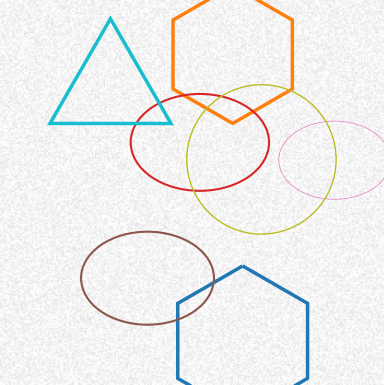[{"shape": "hexagon", "thickness": 2.5, "radius": 0.97, "center": [0.63, 0.115]}, {"shape": "hexagon", "thickness": 2.5, "radius": 0.89, "center": [0.604, 0.858]}, {"shape": "oval", "thickness": 1.5, "radius": 0.9, "center": [0.519, 0.63]}, {"shape": "oval", "thickness": 1.5, "radius": 0.86, "center": [0.383, 0.277]}, {"shape": "oval", "thickness": 0.5, "radius": 0.73, "center": [0.869, 0.584]}, {"shape": "circle", "thickness": 1, "radius": 0.97, "center": [0.679, 0.586]}, {"shape": "triangle", "thickness": 2.5, "radius": 0.91, "center": [0.287, 0.77]}]